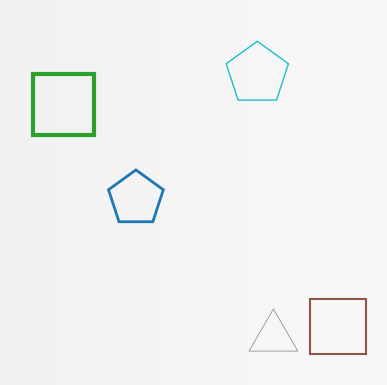[{"shape": "pentagon", "thickness": 2, "radius": 0.37, "center": [0.351, 0.484]}, {"shape": "square", "thickness": 3, "radius": 0.39, "center": [0.163, 0.728]}, {"shape": "square", "thickness": 1.5, "radius": 0.36, "center": [0.873, 0.152]}, {"shape": "triangle", "thickness": 0.5, "radius": 0.36, "center": [0.706, 0.125]}, {"shape": "pentagon", "thickness": 1, "radius": 0.42, "center": [0.664, 0.808]}]